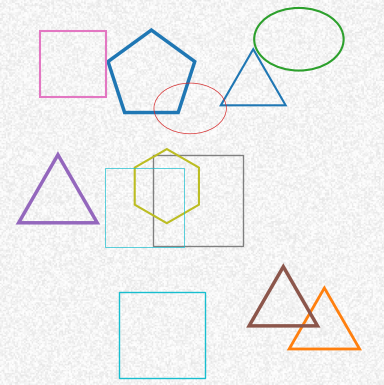[{"shape": "pentagon", "thickness": 2.5, "radius": 0.59, "center": [0.393, 0.804]}, {"shape": "triangle", "thickness": 1.5, "radius": 0.49, "center": [0.658, 0.775]}, {"shape": "triangle", "thickness": 2, "radius": 0.53, "center": [0.843, 0.146]}, {"shape": "oval", "thickness": 1.5, "radius": 0.58, "center": [0.776, 0.898]}, {"shape": "oval", "thickness": 0.5, "radius": 0.47, "center": [0.494, 0.718]}, {"shape": "triangle", "thickness": 2.5, "radius": 0.59, "center": [0.15, 0.48]}, {"shape": "triangle", "thickness": 2.5, "radius": 0.51, "center": [0.736, 0.205]}, {"shape": "square", "thickness": 1.5, "radius": 0.43, "center": [0.189, 0.833]}, {"shape": "square", "thickness": 1, "radius": 0.59, "center": [0.515, 0.479]}, {"shape": "hexagon", "thickness": 1.5, "radius": 0.48, "center": [0.433, 0.517]}, {"shape": "square", "thickness": 0.5, "radius": 0.51, "center": [0.376, 0.46]}, {"shape": "square", "thickness": 1, "radius": 0.56, "center": [0.421, 0.13]}]